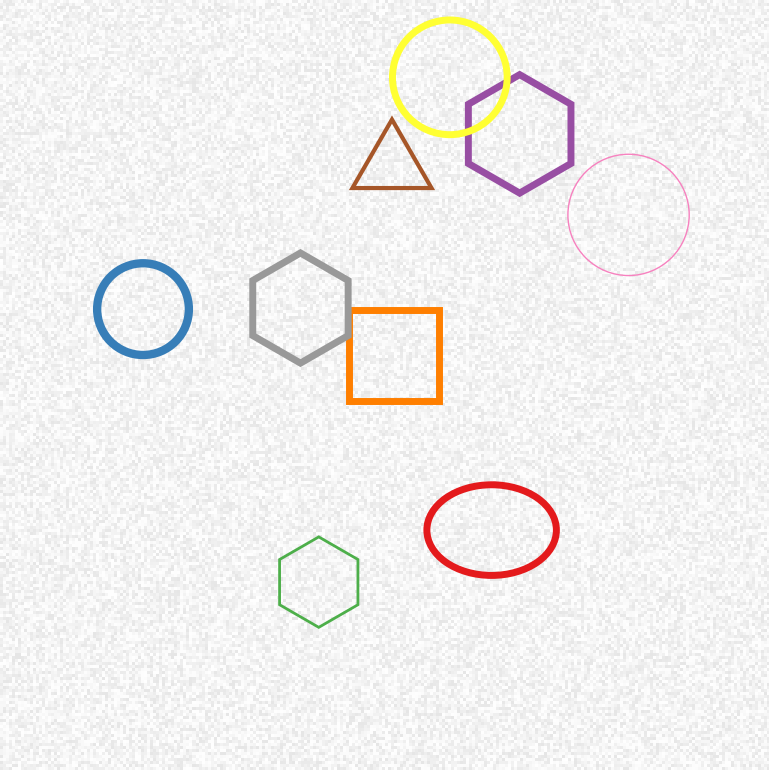[{"shape": "oval", "thickness": 2.5, "radius": 0.42, "center": [0.638, 0.312]}, {"shape": "circle", "thickness": 3, "radius": 0.3, "center": [0.186, 0.599]}, {"shape": "hexagon", "thickness": 1, "radius": 0.29, "center": [0.414, 0.244]}, {"shape": "hexagon", "thickness": 2.5, "radius": 0.38, "center": [0.675, 0.826]}, {"shape": "square", "thickness": 2.5, "radius": 0.29, "center": [0.512, 0.538]}, {"shape": "circle", "thickness": 2.5, "radius": 0.37, "center": [0.584, 0.9]}, {"shape": "triangle", "thickness": 1.5, "radius": 0.3, "center": [0.509, 0.785]}, {"shape": "circle", "thickness": 0.5, "radius": 0.39, "center": [0.816, 0.721]}, {"shape": "hexagon", "thickness": 2.5, "radius": 0.36, "center": [0.39, 0.6]}]